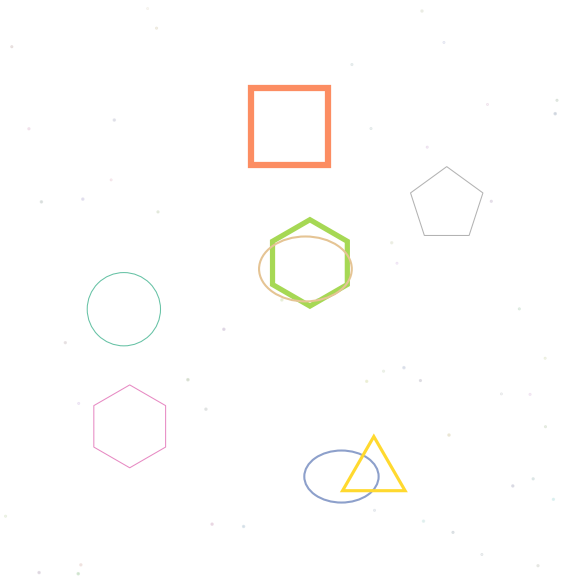[{"shape": "circle", "thickness": 0.5, "radius": 0.32, "center": [0.214, 0.464]}, {"shape": "square", "thickness": 3, "radius": 0.33, "center": [0.501, 0.78]}, {"shape": "oval", "thickness": 1, "radius": 0.32, "center": [0.591, 0.174]}, {"shape": "hexagon", "thickness": 0.5, "radius": 0.36, "center": [0.225, 0.261]}, {"shape": "hexagon", "thickness": 2.5, "radius": 0.37, "center": [0.537, 0.544]}, {"shape": "triangle", "thickness": 1.5, "radius": 0.31, "center": [0.647, 0.181]}, {"shape": "oval", "thickness": 1, "radius": 0.4, "center": [0.529, 0.533]}, {"shape": "pentagon", "thickness": 0.5, "radius": 0.33, "center": [0.774, 0.645]}]